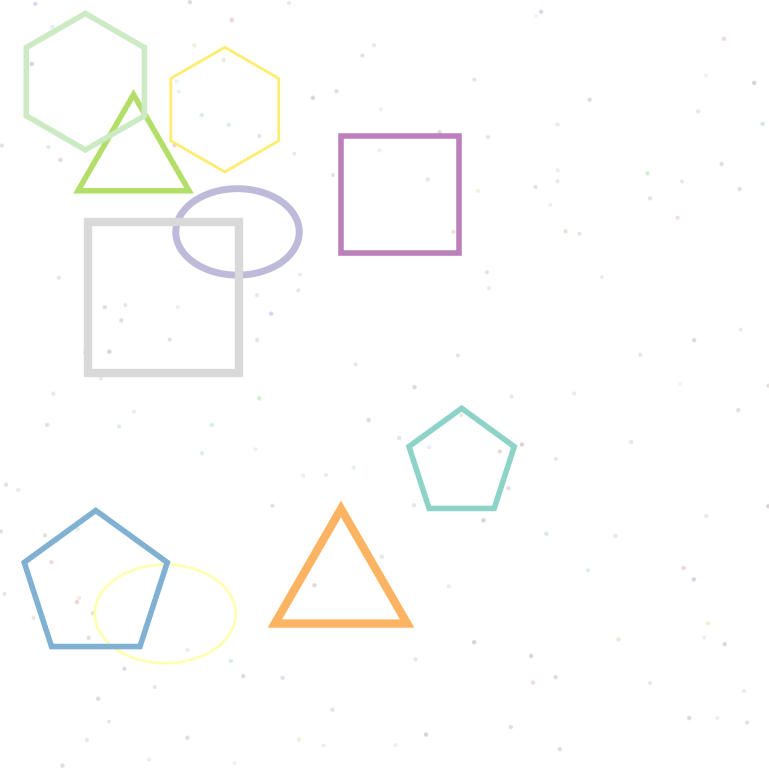[{"shape": "pentagon", "thickness": 2, "radius": 0.36, "center": [0.6, 0.398]}, {"shape": "oval", "thickness": 1, "radius": 0.46, "center": [0.215, 0.203]}, {"shape": "oval", "thickness": 2.5, "radius": 0.4, "center": [0.308, 0.699]}, {"shape": "pentagon", "thickness": 2, "radius": 0.49, "center": [0.124, 0.239]}, {"shape": "triangle", "thickness": 3, "radius": 0.5, "center": [0.443, 0.24]}, {"shape": "triangle", "thickness": 2, "radius": 0.42, "center": [0.173, 0.794]}, {"shape": "square", "thickness": 3, "radius": 0.49, "center": [0.212, 0.614]}, {"shape": "square", "thickness": 2, "radius": 0.38, "center": [0.52, 0.747]}, {"shape": "hexagon", "thickness": 2, "radius": 0.44, "center": [0.111, 0.894]}, {"shape": "hexagon", "thickness": 1, "radius": 0.4, "center": [0.292, 0.858]}]